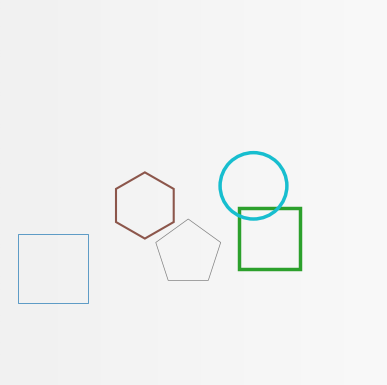[{"shape": "square", "thickness": 0.5, "radius": 0.45, "center": [0.136, 0.303]}, {"shape": "square", "thickness": 2.5, "radius": 0.4, "center": [0.695, 0.381]}, {"shape": "hexagon", "thickness": 1.5, "radius": 0.43, "center": [0.374, 0.466]}, {"shape": "pentagon", "thickness": 0.5, "radius": 0.44, "center": [0.486, 0.343]}, {"shape": "circle", "thickness": 2.5, "radius": 0.43, "center": [0.654, 0.517]}]